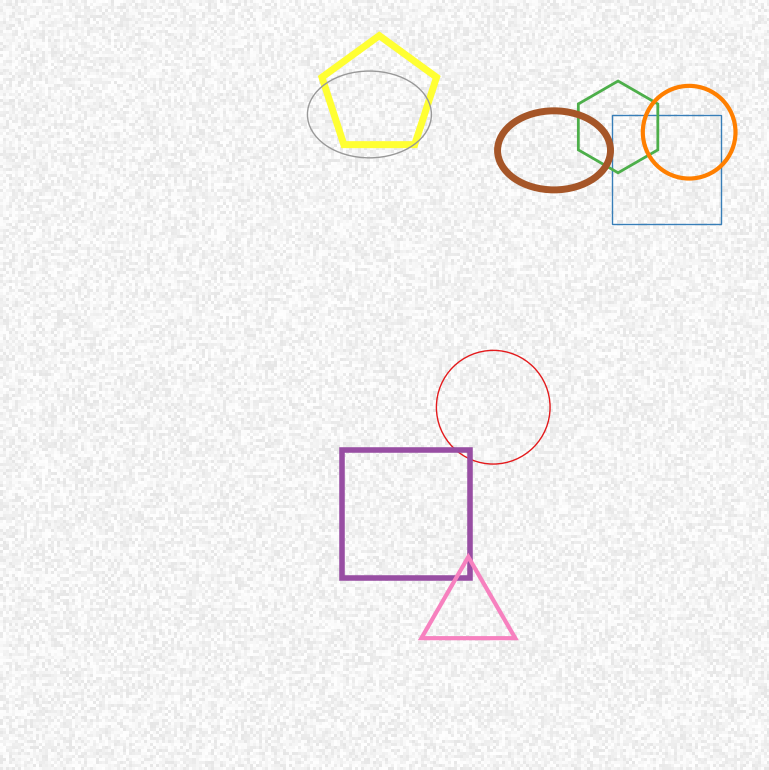[{"shape": "circle", "thickness": 0.5, "radius": 0.37, "center": [0.641, 0.471]}, {"shape": "square", "thickness": 0.5, "radius": 0.35, "center": [0.865, 0.779]}, {"shape": "hexagon", "thickness": 1, "radius": 0.3, "center": [0.803, 0.835]}, {"shape": "square", "thickness": 2, "radius": 0.41, "center": [0.527, 0.332]}, {"shape": "circle", "thickness": 1.5, "radius": 0.3, "center": [0.895, 0.828]}, {"shape": "pentagon", "thickness": 2.5, "radius": 0.39, "center": [0.493, 0.875]}, {"shape": "oval", "thickness": 2.5, "radius": 0.37, "center": [0.72, 0.805]}, {"shape": "triangle", "thickness": 1.5, "radius": 0.35, "center": [0.608, 0.206]}, {"shape": "oval", "thickness": 0.5, "radius": 0.4, "center": [0.48, 0.851]}]